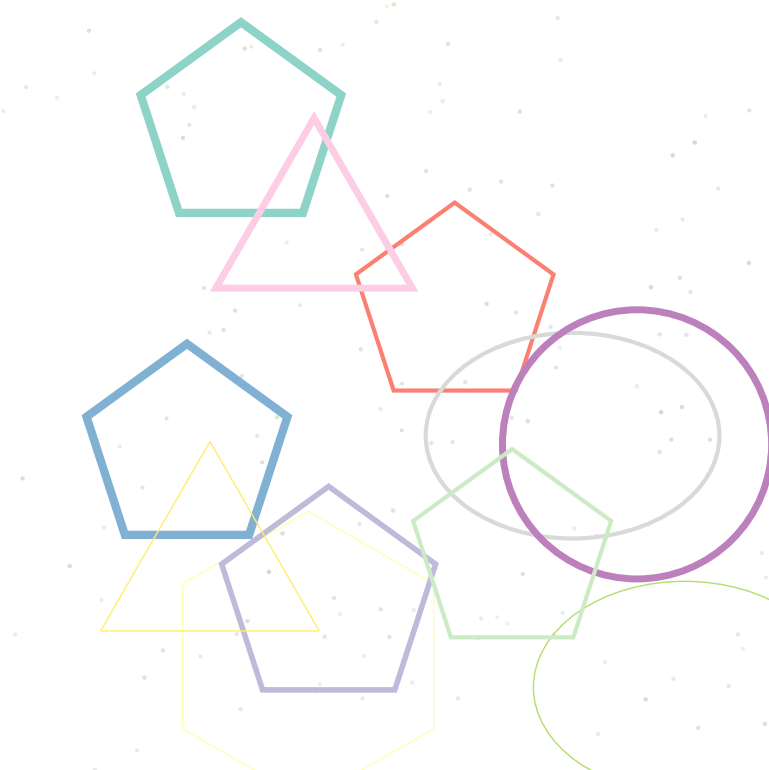[{"shape": "pentagon", "thickness": 3, "radius": 0.68, "center": [0.313, 0.834]}, {"shape": "hexagon", "thickness": 0.5, "radius": 0.94, "center": [0.4, 0.148]}, {"shape": "pentagon", "thickness": 2, "radius": 0.73, "center": [0.427, 0.222]}, {"shape": "pentagon", "thickness": 1.5, "radius": 0.67, "center": [0.591, 0.602]}, {"shape": "pentagon", "thickness": 3, "radius": 0.69, "center": [0.243, 0.416]}, {"shape": "oval", "thickness": 0.5, "radius": 0.98, "center": [0.889, 0.108]}, {"shape": "triangle", "thickness": 2.5, "radius": 0.74, "center": [0.408, 0.699]}, {"shape": "oval", "thickness": 1.5, "radius": 0.95, "center": [0.744, 0.434]}, {"shape": "circle", "thickness": 2.5, "radius": 0.87, "center": [0.827, 0.423]}, {"shape": "pentagon", "thickness": 1.5, "radius": 0.68, "center": [0.665, 0.282]}, {"shape": "triangle", "thickness": 0.5, "radius": 0.82, "center": [0.273, 0.263]}]